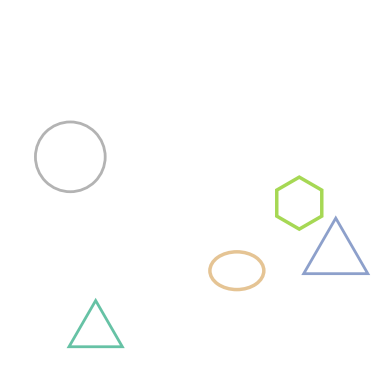[{"shape": "triangle", "thickness": 2, "radius": 0.4, "center": [0.248, 0.139]}, {"shape": "triangle", "thickness": 2, "radius": 0.48, "center": [0.872, 0.337]}, {"shape": "hexagon", "thickness": 2.5, "radius": 0.34, "center": [0.777, 0.472]}, {"shape": "oval", "thickness": 2.5, "radius": 0.35, "center": [0.615, 0.297]}, {"shape": "circle", "thickness": 2, "radius": 0.45, "center": [0.183, 0.593]}]